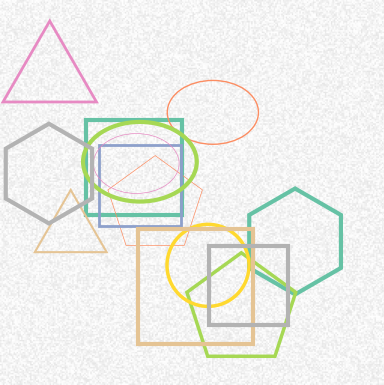[{"shape": "square", "thickness": 3, "radius": 0.62, "center": [0.348, 0.565]}, {"shape": "hexagon", "thickness": 3, "radius": 0.69, "center": [0.766, 0.373]}, {"shape": "oval", "thickness": 1, "radius": 0.59, "center": [0.553, 0.708]}, {"shape": "pentagon", "thickness": 0.5, "radius": 0.64, "center": [0.403, 0.467]}, {"shape": "square", "thickness": 2, "radius": 0.53, "center": [0.363, 0.518]}, {"shape": "oval", "thickness": 0.5, "radius": 0.56, "center": [0.354, 0.575]}, {"shape": "triangle", "thickness": 2, "radius": 0.7, "center": [0.129, 0.805]}, {"shape": "oval", "thickness": 3, "radius": 0.74, "center": [0.363, 0.58]}, {"shape": "pentagon", "thickness": 2.5, "radius": 0.74, "center": [0.627, 0.195]}, {"shape": "circle", "thickness": 2.5, "radius": 0.53, "center": [0.54, 0.311]}, {"shape": "triangle", "thickness": 1.5, "radius": 0.54, "center": [0.184, 0.399]}, {"shape": "square", "thickness": 3, "radius": 0.75, "center": [0.508, 0.255]}, {"shape": "hexagon", "thickness": 3, "radius": 0.65, "center": [0.127, 0.549]}, {"shape": "square", "thickness": 3, "radius": 0.51, "center": [0.646, 0.259]}]